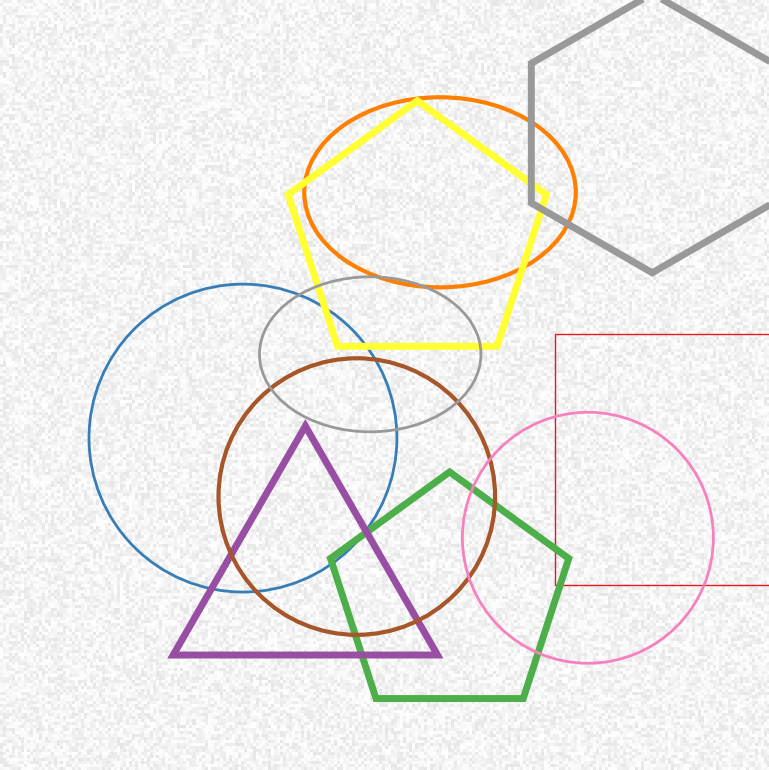[{"shape": "square", "thickness": 0.5, "radius": 0.82, "center": [0.883, 0.403]}, {"shape": "circle", "thickness": 1, "radius": 1.0, "center": [0.316, 0.431]}, {"shape": "pentagon", "thickness": 2.5, "radius": 0.81, "center": [0.584, 0.224]}, {"shape": "triangle", "thickness": 2.5, "radius": 0.99, "center": [0.397, 0.248]}, {"shape": "oval", "thickness": 1.5, "radius": 0.88, "center": [0.571, 0.75]}, {"shape": "pentagon", "thickness": 2.5, "radius": 0.88, "center": [0.542, 0.693]}, {"shape": "circle", "thickness": 1.5, "radius": 0.9, "center": [0.463, 0.355]}, {"shape": "circle", "thickness": 1, "radius": 0.81, "center": [0.763, 0.302]}, {"shape": "hexagon", "thickness": 2.5, "radius": 0.91, "center": [0.847, 0.827]}, {"shape": "oval", "thickness": 1, "radius": 0.72, "center": [0.481, 0.54]}]